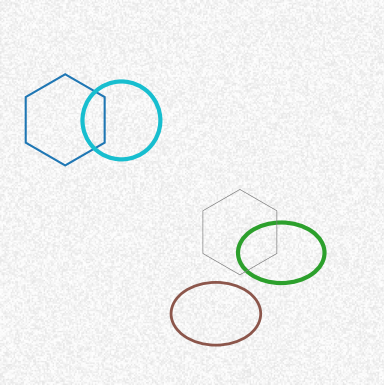[{"shape": "hexagon", "thickness": 1.5, "radius": 0.59, "center": [0.169, 0.689]}, {"shape": "oval", "thickness": 3, "radius": 0.56, "center": [0.731, 0.343]}, {"shape": "oval", "thickness": 2, "radius": 0.58, "center": [0.561, 0.185]}, {"shape": "hexagon", "thickness": 0.5, "radius": 0.55, "center": [0.623, 0.397]}, {"shape": "circle", "thickness": 3, "radius": 0.51, "center": [0.315, 0.687]}]